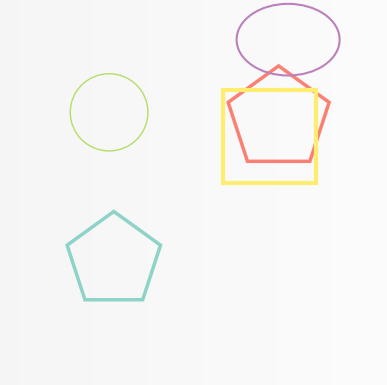[{"shape": "pentagon", "thickness": 2.5, "radius": 0.63, "center": [0.294, 0.324]}, {"shape": "pentagon", "thickness": 2.5, "radius": 0.69, "center": [0.719, 0.692]}, {"shape": "circle", "thickness": 1, "radius": 0.5, "center": [0.282, 0.708]}, {"shape": "oval", "thickness": 1.5, "radius": 0.66, "center": [0.743, 0.897]}, {"shape": "square", "thickness": 3, "radius": 0.6, "center": [0.695, 0.646]}]